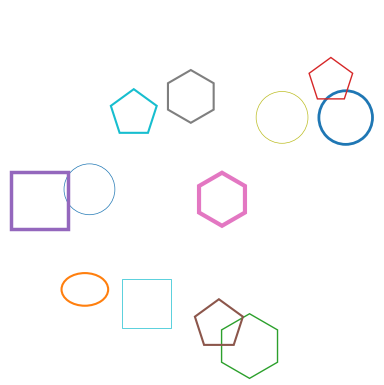[{"shape": "circle", "thickness": 0.5, "radius": 0.33, "center": [0.232, 0.508]}, {"shape": "circle", "thickness": 2, "radius": 0.35, "center": [0.898, 0.695]}, {"shape": "oval", "thickness": 1.5, "radius": 0.3, "center": [0.22, 0.248]}, {"shape": "hexagon", "thickness": 1, "radius": 0.42, "center": [0.648, 0.101]}, {"shape": "pentagon", "thickness": 1, "radius": 0.3, "center": [0.859, 0.791]}, {"shape": "square", "thickness": 2.5, "radius": 0.37, "center": [0.103, 0.479]}, {"shape": "pentagon", "thickness": 1.5, "radius": 0.33, "center": [0.569, 0.157]}, {"shape": "hexagon", "thickness": 3, "radius": 0.34, "center": [0.577, 0.482]}, {"shape": "hexagon", "thickness": 1.5, "radius": 0.34, "center": [0.496, 0.75]}, {"shape": "circle", "thickness": 0.5, "radius": 0.34, "center": [0.733, 0.695]}, {"shape": "square", "thickness": 0.5, "radius": 0.32, "center": [0.38, 0.211]}, {"shape": "pentagon", "thickness": 1.5, "radius": 0.31, "center": [0.347, 0.706]}]